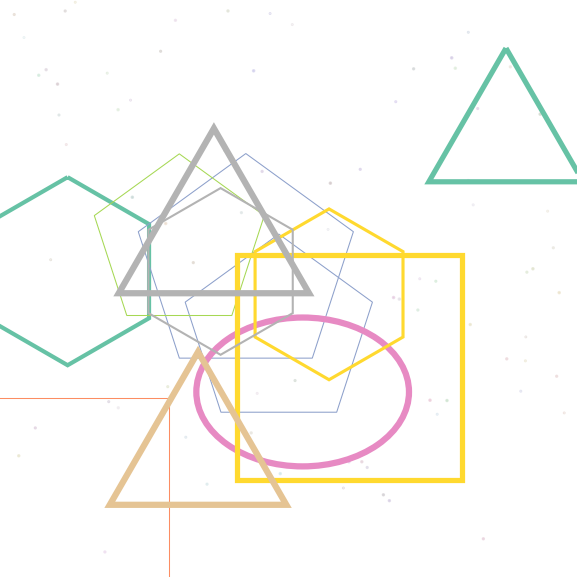[{"shape": "hexagon", "thickness": 2, "radius": 0.81, "center": [0.117, 0.53]}, {"shape": "triangle", "thickness": 2.5, "radius": 0.77, "center": [0.876, 0.761]}, {"shape": "square", "thickness": 0.5, "radius": 0.94, "center": [0.103, 0.121]}, {"shape": "pentagon", "thickness": 0.5, "radius": 0.98, "center": [0.426, 0.537]}, {"shape": "pentagon", "thickness": 0.5, "radius": 0.85, "center": [0.483, 0.423]}, {"shape": "oval", "thickness": 3, "radius": 0.92, "center": [0.524, 0.32]}, {"shape": "pentagon", "thickness": 0.5, "radius": 0.77, "center": [0.31, 0.578]}, {"shape": "hexagon", "thickness": 1.5, "radius": 0.74, "center": [0.57, 0.489]}, {"shape": "square", "thickness": 2.5, "radius": 0.97, "center": [0.605, 0.363]}, {"shape": "triangle", "thickness": 3, "radius": 0.88, "center": [0.343, 0.213]}, {"shape": "hexagon", "thickness": 1, "radius": 0.72, "center": [0.382, 0.529]}, {"shape": "triangle", "thickness": 3, "radius": 0.95, "center": [0.37, 0.586]}]